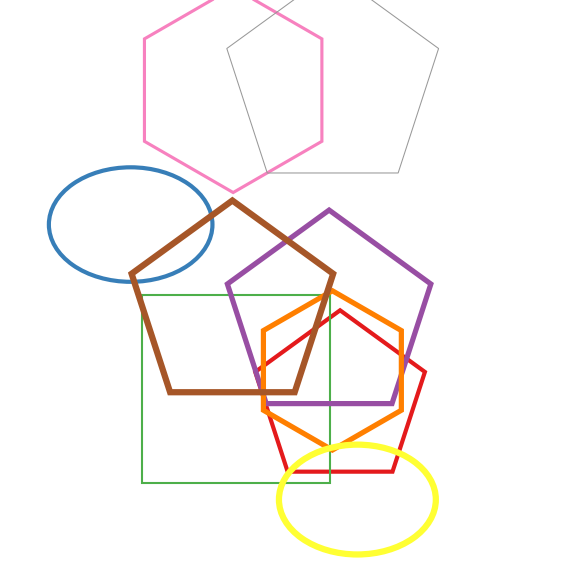[{"shape": "pentagon", "thickness": 2, "radius": 0.77, "center": [0.589, 0.307]}, {"shape": "oval", "thickness": 2, "radius": 0.71, "center": [0.226, 0.61]}, {"shape": "square", "thickness": 1, "radius": 0.81, "center": [0.408, 0.326]}, {"shape": "pentagon", "thickness": 2.5, "radius": 0.93, "center": [0.57, 0.45]}, {"shape": "hexagon", "thickness": 2.5, "radius": 0.69, "center": [0.576, 0.358]}, {"shape": "oval", "thickness": 3, "radius": 0.68, "center": [0.619, 0.134]}, {"shape": "pentagon", "thickness": 3, "radius": 0.92, "center": [0.402, 0.468]}, {"shape": "hexagon", "thickness": 1.5, "radius": 0.89, "center": [0.404, 0.843]}, {"shape": "pentagon", "thickness": 0.5, "radius": 0.96, "center": [0.576, 0.856]}]